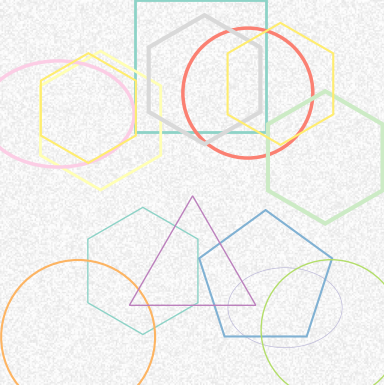[{"shape": "hexagon", "thickness": 1, "radius": 0.83, "center": [0.371, 0.296]}, {"shape": "square", "thickness": 2, "radius": 0.86, "center": [0.521, 0.828]}, {"shape": "hexagon", "thickness": 2, "radius": 0.9, "center": [0.261, 0.687]}, {"shape": "oval", "thickness": 0.5, "radius": 0.74, "center": [0.74, 0.201]}, {"shape": "circle", "thickness": 2.5, "radius": 0.84, "center": [0.644, 0.758]}, {"shape": "pentagon", "thickness": 1.5, "radius": 0.91, "center": [0.69, 0.273]}, {"shape": "circle", "thickness": 1.5, "radius": 1.0, "center": [0.203, 0.125]}, {"shape": "circle", "thickness": 1, "radius": 0.91, "center": [0.86, 0.144]}, {"shape": "oval", "thickness": 2.5, "radius": 0.98, "center": [0.152, 0.704]}, {"shape": "hexagon", "thickness": 3, "radius": 0.84, "center": [0.531, 0.793]}, {"shape": "triangle", "thickness": 1, "radius": 0.95, "center": [0.5, 0.302]}, {"shape": "hexagon", "thickness": 3, "radius": 0.86, "center": [0.845, 0.591]}, {"shape": "hexagon", "thickness": 1.5, "radius": 0.79, "center": [0.728, 0.782]}, {"shape": "hexagon", "thickness": 1.5, "radius": 0.71, "center": [0.229, 0.719]}]